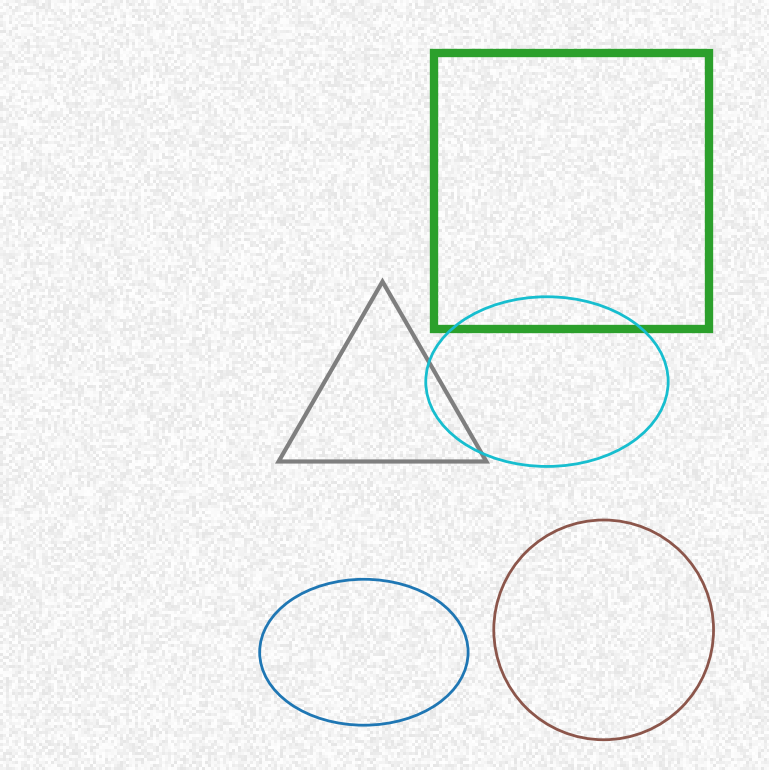[{"shape": "oval", "thickness": 1, "radius": 0.68, "center": [0.473, 0.153]}, {"shape": "square", "thickness": 3, "radius": 0.9, "center": [0.742, 0.752]}, {"shape": "circle", "thickness": 1, "radius": 0.71, "center": [0.784, 0.182]}, {"shape": "triangle", "thickness": 1.5, "radius": 0.78, "center": [0.497, 0.479]}, {"shape": "oval", "thickness": 1, "radius": 0.79, "center": [0.71, 0.504]}]